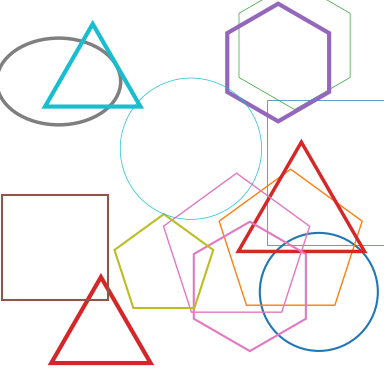[{"shape": "square", "thickness": 0.5, "radius": 0.94, "center": [0.881, 0.552]}, {"shape": "circle", "thickness": 1.5, "radius": 0.77, "center": [0.828, 0.242]}, {"shape": "pentagon", "thickness": 1, "radius": 0.98, "center": [0.755, 0.365]}, {"shape": "hexagon", "thickness": 0.5, "radius": 0.83, "center": [0.765, 0.882]}, {"shape": "triangle", "thickness": 3, "radius": 0.74, "center": [0.262, 0.131]}, {"shape": "triangle", "thickness": 2.5, "radius": 0.95, "center": [0.783, 0.442]}, {"shape": "hexagon", "thickness": 3, "radius": 0.76, "center": [0.723, 0.838]}, {"shape": "square", "thickness": 1.5, "radius": 0.68, "center": [0.143, 0.357]}, {"shape": "hexagon", "thickness": 1.5, "radius": 0.84, "center": [0.649, 0.256]}, {"shape": "pentagon", "thickness": 1, "radius": 1.0, "center": [0.614, 0.351]}, {"shape": "oval", "thickness": 2.5, "radius": 0.8, "center": [0.153, 0.788]}, {"shape": "pentagon", "thickness": 1.5, "radius": 0.67, "center": [0.426, 0.309]}, {"shape": "circle", "thickness": 0.5, "radius": 0.92, "center": [0.496, 0.614]}, {"shape": "triangle", "thickness": 3, "radius": 0.72, "center": [0.241, 0.795]}]